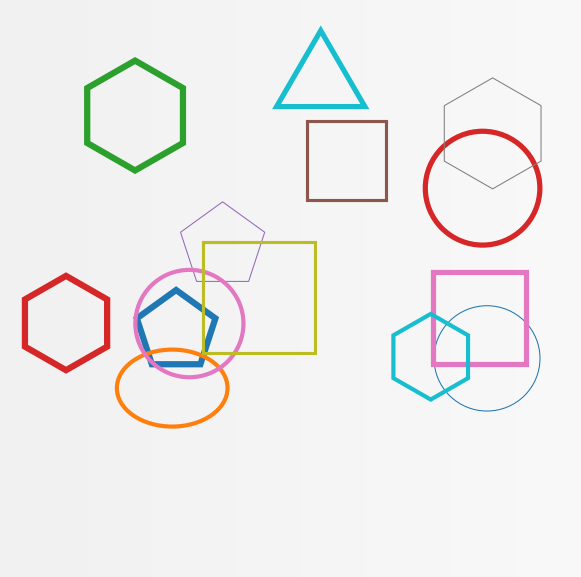[{"shape": "circle", "thickness": 0.5, "radius": 0.46, "center": [0.838, 0.379]}, {"shape": "pentagon", "thickness": 3, "radius": 0.36, "center": [0.303, 0.426]}, {"shape": "oval", "thickness": 2, "radius": 0.48, "center": [0.296, 0.327]}, {"shape": "hexagon", "thickness": 3, "radius": 0.48, "center": [0.232, 0.799]}, {"shape": "hexagon", "thickness": 3, "radius": 0.41, "center": [0.114, 0.44]}, {"shape": "circle", "thickness": 2.5, "radius": 0.49, "center": [0.83, 0.673]}, {"shape": "pentagon", "thickness": 0.5, "radius": 0.38, "center": [0.383, 0.573]}, {"shape": "square", "thickness": 1.5, "radius": 0.34, "center": [0.596, 0.721]}, {"shape": "circle", "thickness": 2, "radius": 0.46, "center": [0.326, 0.439]}, {"shape": "square", "thickness": 2.5, "radius": 0.4, "center": [0.825, 0.448]}, {"shape": "hexagon", "thickness": 0.5, "radius": 0.48, "center": [0.848, 0.768]}, {"shape": "square", "thickness": 1.5, "radius": 0.48, "center": [0.445, 0.483]}, {"shape": "hexagon", "thickness": 2, "radius": 0.37, "center": [0.741, 0.381]}, {"shape": "triangle", "thickness": 2.5, "radius": 0.44, "center": [0.552, 0.858]}]